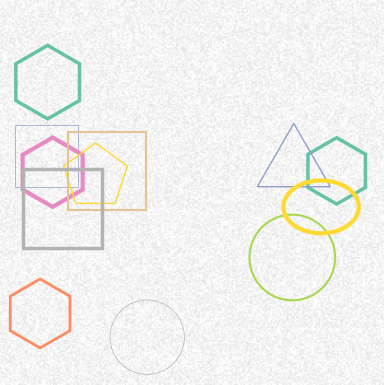[{"shape": "hexagon", "thickness": 2.5, "radius": 0.43, "center": [0.874, 0.556]}, {"shape": "hexagon", "thickness": 2.5, "radius": 0.48, "center": [0.124, 0.787]}, {"shape": "hexagon", "thickness": 2, "radius": 0.45, "center": [0.104, 0.186]}, {"shape": "triangle", "thickness": 1, "radius": 0.55, "center": [0.763, 0.57]}, {"shape": "square", "thickness": 0.5, "radius": 0.4, "center": [0.121, 0.595]}, {"shape": "hexagon", "thickness": 3, "radius": 0.45, "center": [0.137, 0.553]}, {"shape": "circle", "thickness": 1.5, "radius": 0.56, "center": [0.759, 0.331]}, {"shape": "oval", "thickness": 3, "radius": 0.49, "center": [0.834, 0.463]}, {"shape": "pentagon", "thickness": 1, "radius": 0.43, "center": [0.248, 0.542]}, {"shape": "square", "thickness": 1.5, "radius": 0.51, "center": [0.278, 0.555]}, {"shape": "circle", "thickness": 0.5, "radius": 0.48, "center": [0.382, 0.124]}, {"shape": "square", "thickness": 2.5, "radius": 0.51, "center": [0.163, 0.459]}]